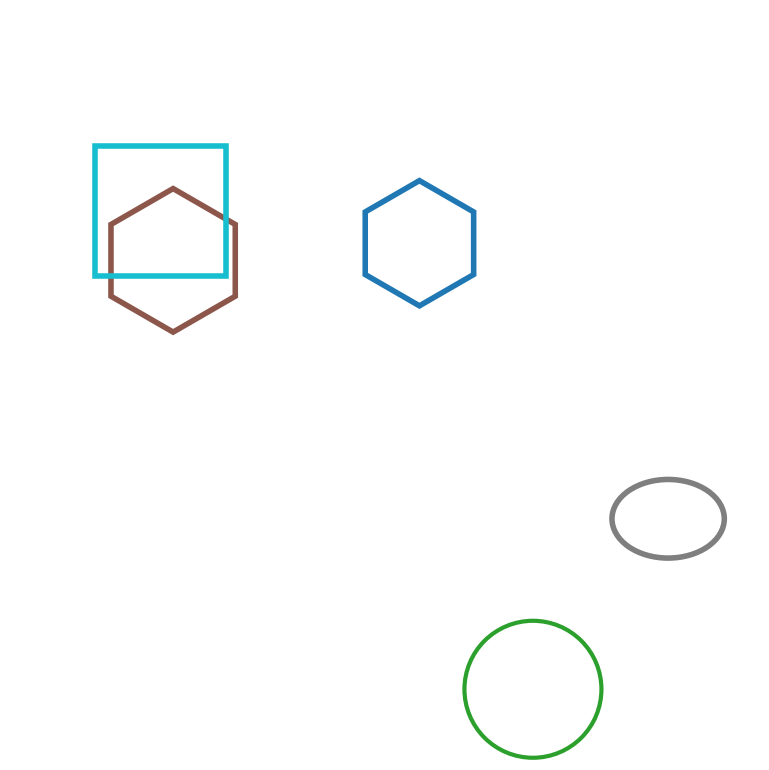[{"shape": "hexagon", "thickness": 2, "radius": 0.41, "center": [0.545, 0.684]}, {"shape": "circle", "thickness": 1.5, "radius": 0.44, "center": [0.692, 0.105]}, {"shape": "hexagon", "thickness": 2, "radius": 0.47, "center": [0.225, 0.662]}, {"shape": "oval", "thickness": 2, "radius": 0.36, "center": [0.868, 0.326]}, {"shape": "square", "thickness": 2, "radius": 0.42, "center": [0.209, 0.726]}]